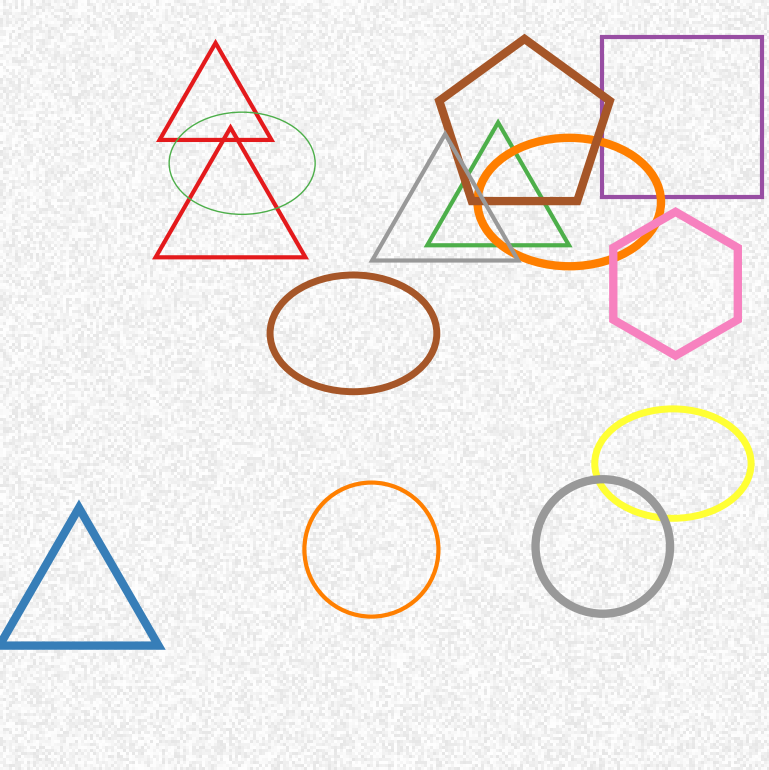[{"shape": "triangle", "thickness": 1.5, "radius": 0.56, "center": [0.299, 0.722]}, {"shape": "triangle", "thickness": 1.5, "radius": 0.42, "center": [0.28, 0.86]}, {"shape": "triangle", "thickness": 3, "radius": 0.6, "center": [0.103, 0.221]}, {"shape": "triangle", "thickness": 1.5, "radius": 0.53, "center": [0.647, 0.735]}, {"shape": "oval", "thickness": 0.5, "radius": 0.47, "center": [0.314, 0.788]}, {"shape": "square", "thickness": 1.5, "radius": 0.52, "center": [0.886, 0.849]}, {"shape": "oval", "thickness": 3, "radius": 0.6, "center": [0.739, 0.738]}, {"shape": "circle", "thickness": 1.5, "radius": 0.44, "center": [0.482, 0.286]}, {"shape": "oval", "thickness": 2.5, "radius": 0.51, "center": [0.874, 0.398]}, {"shape": "pentagon", "thickness": 3, "radius": 0.58, "center": [0.681, 0.833]}, {"shape": "oval", "thickness": 2.5, "radius": 0.54, "center": [0.459, 0.567]}, {"shape": "hexagon", "thickness": 3, "radius": 0.47, "center": [0.877, 0.632]}, {"shape": "triangle", "thickness": 1.5, "radius": 0.55, "center": [0.578, 0.716]}, {"shape": "circle", "thickness": 3, "radius": 0.44, "center": [0.783, 0.29]}]